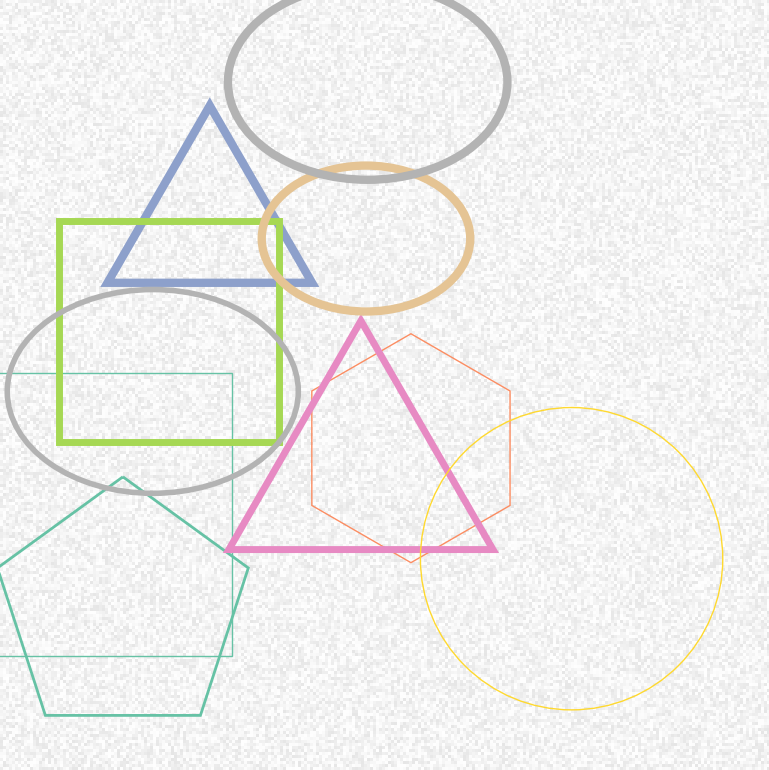[{"shape": "square", "thickness": 0.5, "radius": 0.92, "center": [0.117, 0.332]}, {"shape": "pentagon", "thickness": 1, "radius": 0.86, "center": [0.16, 0.209]}, {"shape": "hexagon", "thickness": 0.5, "radius": 0.74, "center": [0.534, 0.418]}, {"shape": "triangle", "thickness": 3, "radius": 0.77, "center": [0.272, 0.709]}, {"shape": "triangle", "thickness": 2.5, "radius": 0.99, "center": [0.469, 0.385]}, {"shape": "square", "thickness": 2.5, "radius": 0.72, "center": [0.219, 0.569]}, {"shape": "circle", "thickness": 0.5, "radius": 0.98, "center": [0.742, 0.274]}, {"shape": "oval", "thickness": 3, "radius": 0.68, "center": [0.475, 0.69]}, {"shape": "oval", "thickness": 3, "radius": 0.91, "center": [0.478, 0.894]}, {"shape": "oval", "thickness": 2, "radius": 0.95, "center": [0.198, 0.492]}]